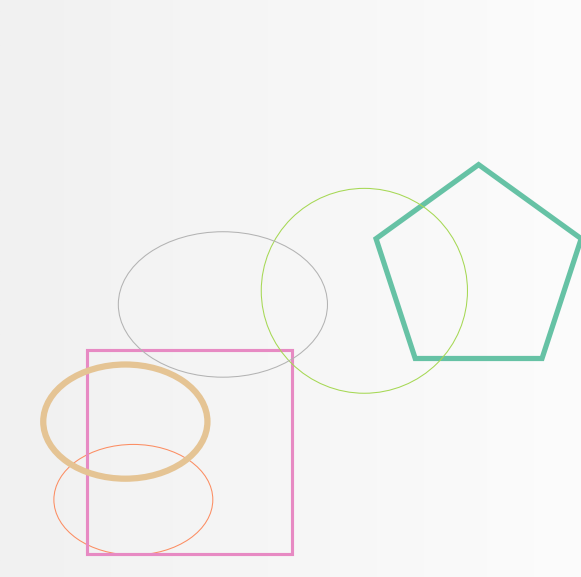[{"shape": "pentagon", "thickness": 2.5, "radius": 0.93, "center": [0.823, 0.528]}, {"shape": "oval", "thickness": 0.5, "radius": 0.68, "center": [0.229, 0.134]}, {"shape": "square", "thickness": 1.5, "radius": 0.88, "center": [0.326, 0.216]}, {"shape": "circle", "thickness": 0.5, "radius": 0.89, "center": [0.627, 0.496]}, {"shape": "oval", "thickness": 3, "radius": 0.71, "center": [0.216, 0.269]}, {"shape": "oval", "thickness": 0.5, "radius": 0.9, "center": [0.383, 0.472]}]